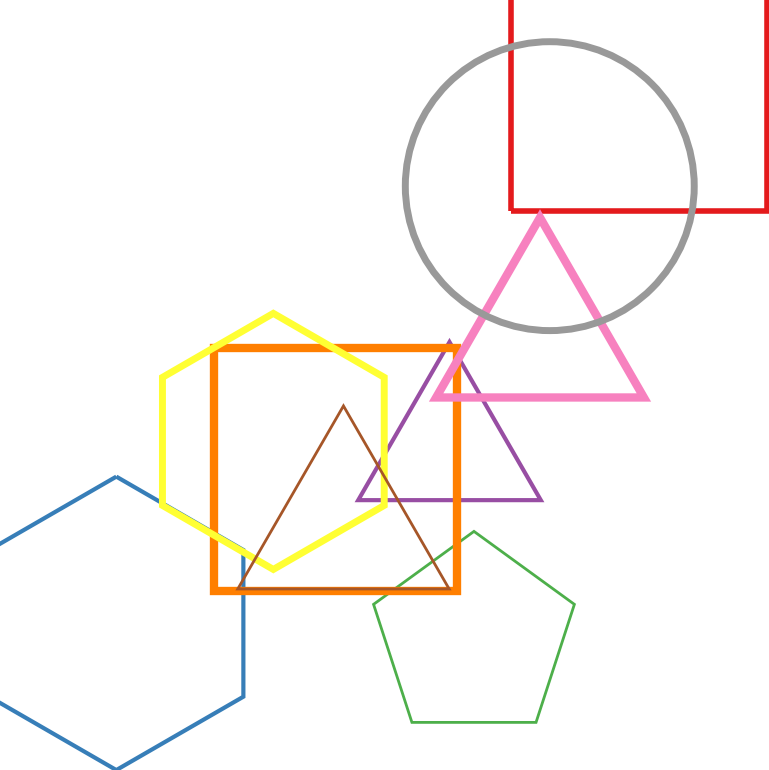[{"shape": "square", "thickness": 2, "radius": 0.83, "center": [0.83, 0.893]}, {"shape": "hexagon", "thickness": 1.5, "radius": 0.95, "center": [0.151, 0.19]}, {"shape": "pentagon", "thickness": 1, "radius": 0.69, "center": [0.616, 0.173]}, {"shape": "triangle", "thickness": 1.5, "radius": 0.68, "center": [0.584, 0.419]}, {"shape": "square", "thickness": 3, "radius": 0.79, "center": [0.435, 0.39]}, {"shape": "hexagon", "thickness": 2.5, "radius": 0.83, "center": [0.355, 0.427]}, {"shape": "triangle", "thickness": 1, "radius": 0.79, "center": [0.446, 0.314]}, {"shape": "triangle", "thickness": 3, "radius": 0.78, "center": [0.701, 0.562]}, {"shape": "circle", "thickness": 2.5, "radius": 0.94, "center": [0.714, 0.758]}]